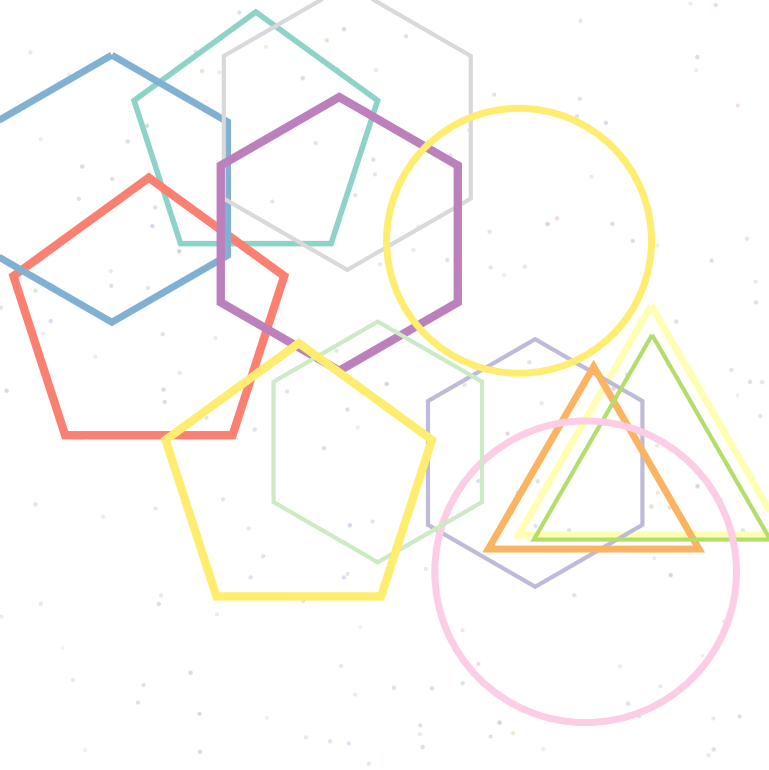[{"shape": "pentagon", "thickness": 2, "radius": 0.83, "center": [0.332, 0.818]}, {"shape": "triangle", "thickness": 2.5, "radius": 0.99, "center": [0.846, 0.405]}, {"shape": "hexagon", "thickness": 1.5, "radius": 0.8, "center": [0.695, 0.399]}, {"shape": "pentagon", "thickness": 3, "radius": 0.92, "center": [0.193, 0.584]}, {"shape": "hexagon", "thickness": 2.5, "radius": 0.87, "center": [0.145, 0.755]}, {"shape": "triangle", "thickness": 2.5, "radius": 0.79, "center": [0.771, 0.366]}, {"shape": "triangle", "thickness": 1.5, "radius": 0.89, "center": [0.847, 0.388]}, {"shape": "circle", "thickness": 2.5, "radius": 0.98, "center": [0.761, 0.257]}, {"shape": "hexagon", "thickness": 1.5, "radius": 0.93, "center": [0.451, 0.835]}, {"shape": "hexagon", "thickness": 3, "radius": 0.89, "center": [0.441, 0.696]}, {"shape": "hexagon", "thickness": 1.5, "radius": 0.78, "center": [0.491, 0.426]}, {"shape": "circle", "thickness": 2.5, "radius": 0.86, "center": [0.674, 0.687]}, {"shape": "pentagon", "thickness": 3, "radius": 0.91, "center": [0.388, 0.373]}]